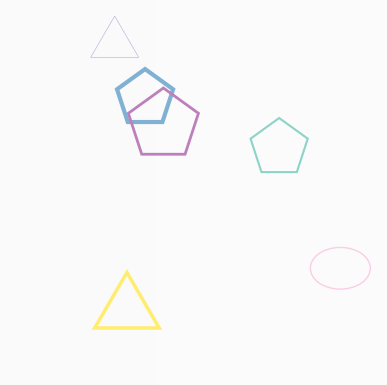[{"shape": "pentagon", "thickness": 1.5, "radius": 0.39, "center": [0.72, 0.616]}, {"shape": "triangle", "thickness": 0.5, "radius": 0.36, "center": [0.296, 0.887]}, {"shape": "pentagon", "thickness": 3, "radius": 0.38, "center": [0.374, 0.745]}, {"shape": "oval", "thickness": 1, "radius": 0.39, "center": [0.878, 0.303]}, {"shape": "pentagon", "thickness": 2, "radius": 0.48, "center": [0.422, 0.676]}, {"shape": "triangle", "thickness": 2.5, "radius": 0.48, "center": [0.328, 0.196]}]